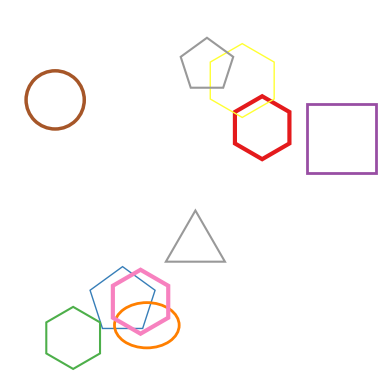[{"shape": "hexagon", "thickness": 3, "radius": 0.41, "center": [0.681, 0.668]}, {"shape": "pentagon", "thickness": 1, "radius": 0.44, "center": [0.318, 0.219]}, {"shape": "hexagon", "thickness": 1.5, "radius": 0.4, "center": [0.19, 0.122]}, {"shape": "square", "thickness": 2, "radius": 0.45, "center": [0.888, 0.641]}, {"shape": "oval", "thickness": 2, "radius": 0.42, "center": [0.381, 0.155]}, {"shape": "hexagon", "thickness": 1, "radius": 0.48, "center": [0.629, 0.791]}, {"shape": "circle", "thickness": 2.5, "radius": 0.38, "center": [0.143, 0.741]}, {"shape": "hexagon", "thickness": 3, "radius": 0.42, "center": [0.365, 0.216]}, {"shape": "pentagon", "thickness": 1.5, "radius": 0.36, "center": [0.538, 0.83]}, {"shape": "triangle", "thickness": 1.5, "radius": 0.44, "center": [0.508, 0.365]}]